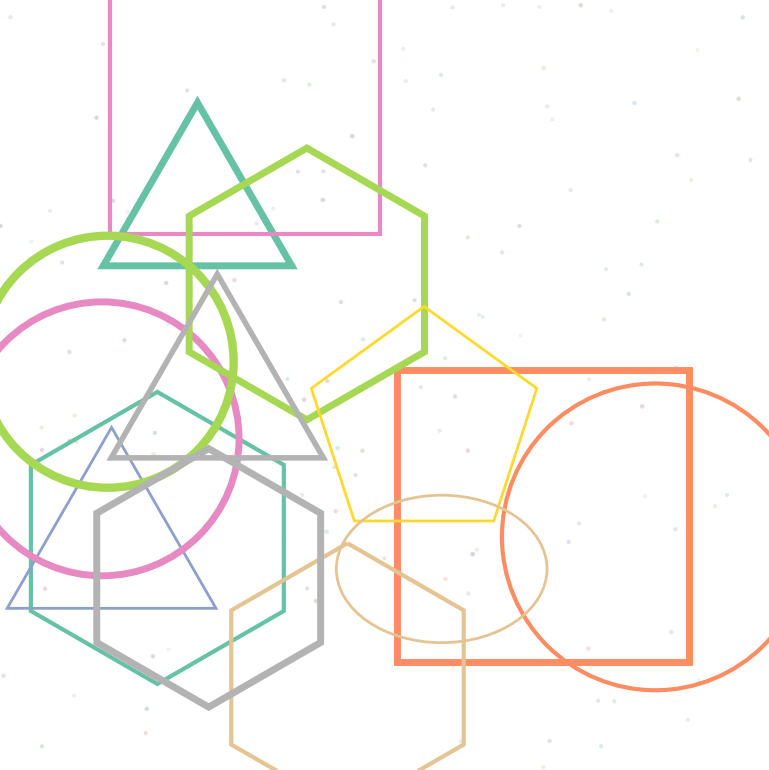[{"shape": "triangle", "thickness": 2.5, "radius": 0.71, "center": [0.257, 0.725]}, {"shape": "hexagon", "thickness": 1.5, "radius": 0.95, "center": [0.204, 0.301]}, {"shape": "circle", "thickness": 1.5, "radius": 1.0, "center": [0.851, 0.303]}, {"shape": "square", "thickness": 2.5, "radius": 0.95, "center": [0.705, 0.33]}, {"shape": "triangle", "thickness": 1, "radius": 0.78, "center": [0.145, 0.288]}, {"shape": "square", "thickness": 1.5, "radius": 0.88, "center": [0.318, 0.872]}, {"shape": "circle", "thickness": 2.5, "radius": 0.89, "center": [0.133, 0.43]}, {"shape": "hexagon", "thickness": 2.5, "radius": 0.88, "center": [0.398, 0.631]}, {"shape": "circle", "thickness": 3, "radius": 0.82, "center": [0.14, 0.53]}, {"shape": "pentagon", "thickness": 1, "radius": 0.77, "center": [0.551, 0.448]}, {"shape": "hexagon", "thickness": 1.5, "radius": 0.87, "center": [0.451, 0.12]}, {"shape": "oval", "thickness": 1, "radius": 0.68, "center": [0.574, 0.261]}, {"shape": "triangle", "thickness": 2, "radius": 0.8, "center": [0.282, 0.485]}, {"shape": "hexagon", "thickness": 2.5, "radius": 0.84, "center": [0.271, 0.25]}]